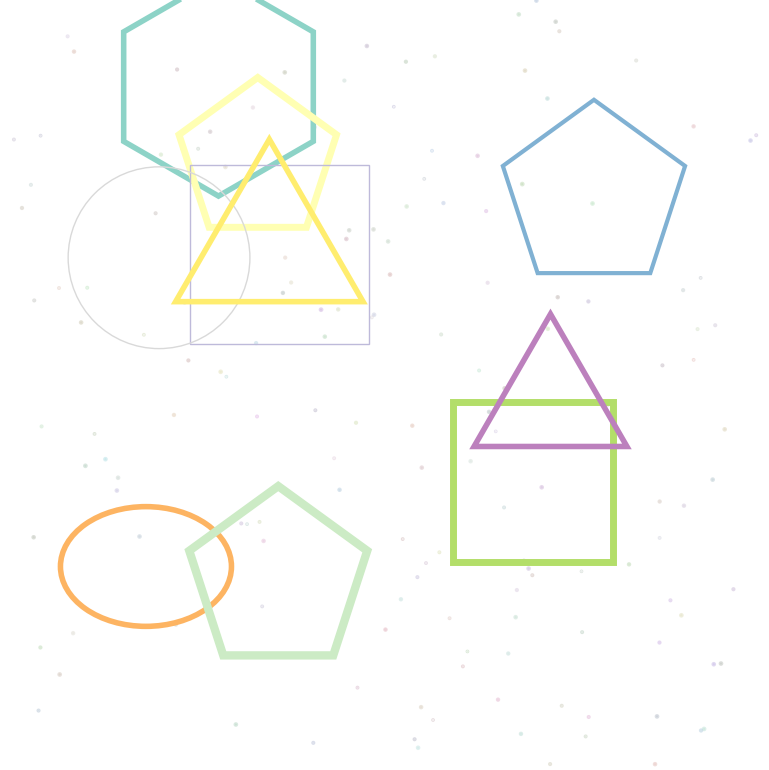[{"shape": "hexagon", "thickness": 2, "radius": 0.71, "center": [0.284, 0.888]}, {"shape": "pentagon", "thickness": 2.5, "radius": 0.54, "center": [0.335, 0.792]}, {"shape": "square", "thickness": 0.5, "radius": 0.58, "center": [0.363, 0.67]}, {"shape": "pentagon", "thickness": 1.5, "radius": 0.62, "center": [0.771, 0.746]}, {"shape": "oval", "thickness": 2, "radius": 0.56, "center": [0.19, 0.264]}, {"shape": "square", "thickness": 2.5, "radius": 0.52, "center": [0.692, 0.374]}, {"shape": "circle", "thickness": 0.5, "radius": 0.59, "center": [0.207, 0.665]}, {"shape": "triangle", "thickness": 2, "radius": 0.57, "center": [0.715, 0.477]}, {"shape": "pentagon", "thickness": 3, "radius": 0.61, "center": [0.361, 0.247]}, {"shape": "triangle", "thickness": 2, "radius": 0.7, "center": [0.35, 0.678]}]